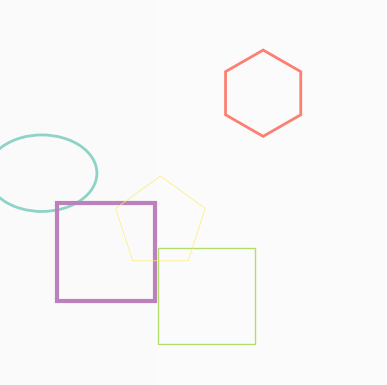[{"shape": "oval", "thickness": 2, "radius": 0.71, "center": [0.108, 0.55]}, {"shape": "hexagon", "thickness": 2, "radius": 0.56, "center": [0.679, 0.758]}, {"shape": "square", "thickness": 1, "radius": 0.63, "center": [0.533, 0.231]}, {"shape": "square", "thickness": 3, "radius": 0.63, "center": [0.273, 0.345]}, {"shape": "pentagon", "thickness": 0.5, "radius": 0.61, "center": [0.414, 0.421]}]